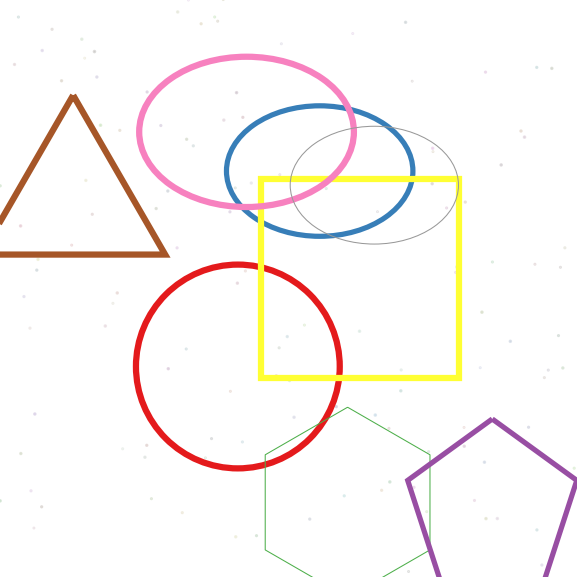[{"shape": "circle", "thickness": 3, "radius": 0.88, "center": [0.412, 0.365]}, {"shape": "oval", "thickness": 2.5, "radius": 0.81, "center": [0.554, 0.703]}, {"shape": "hexagon", "thickness": 0.5, "radius": 0.82, "center": [0.602, 0.129]}, {"shape": "pentagon", "thickness": 2.5, "radius": 0.77, "center": [0.852, 0.12]}, {"shape": "square", "thickness": 3, "radius": 0.86, "center": [0.624, 0.517]}, {"shape": "triangle", "thickness": 3, "radius": 0.92, "center": [0.127, 0.65]}, {"shape": "oval", "thickness": 3, "radius": 0.93, "center": [0.427, 0.771]}, {"shape": "oval", "thickness": 0.5, "radius": 0.73, "center": [0.648, 0.679]}]